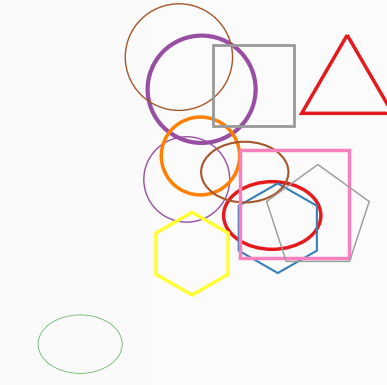[{"shape": "triangle", "thickness": 2.5, "radius": 0.68, "center": [0.896, 0.773]}, {"shape": "oval", "thickness": 2.5, "radius": 0.63, "center": [0.703, 0.44]}, {"shape": "hexagon", "thickness": 1.5, "radius": 0.58, "center": [0.717, 0.407]}, {"shape": "oval", "thickness": 0.5, "radius": 0.54, "center": [0.207, 0.106]}, {"shape": "circle", "thickness": 3, "radius": 0.7, "center": [0.52, 0.768]}, {"shape": "circle", "thickness": 1, "radius": 0.55, "center": [0.482, 0.534]}, {"shape": "circle", "thickness": 2.5, "radius": 0.51, "center": [0.517, 0.595]}, {"shape": "hexagon", "thickness": 2.5, "radius": 0.54, "center": [0.496, 0.341]}, {"shape": "oval", "thickness": 1.5, "radius": 0.56, "center": [0.632, 0.553]}, {"shape": "circle", "thickness": 1, "radius": 0.69, "center": [0.462, 0.852]}, {"shape": "square", "thickness": 2.5, "radius": 0.7, "center": [0.759, 0.471]}, {"shape": "pentagon", "thickness": 1, "radius": 0.7, "center": [0.82, 0.434]}, {"shape": "square", "thickness": 2, "radius": 0.52, "center": [0.655, 0.777]}]